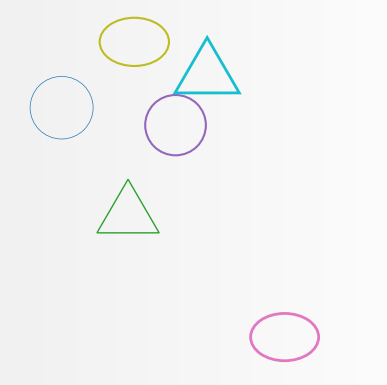[{"shape": "circle", "thickness": 0.5, "radius": 0.41, "center": [0.159, 0.72]}, {"shape": "triangle", "thickness": 1, "radius": 0.46, "center": [0.33, 0.442]}, {"shape": "circle", "thickness": 1.5, "radius": 0.39, "center": [0.453, 0.675]}, {"shape": "oval", "thickness": 2, "radius": 0.44, "center": [0.735, 0.124]}, {"shape": "oval", "thickness": 1.5, "radius": 0.45, "center": [0.347, 0.891]}, {"shape": "triangle", "thickness": 2, "radius": 0.48, "center": [0.535, 0.807]}]